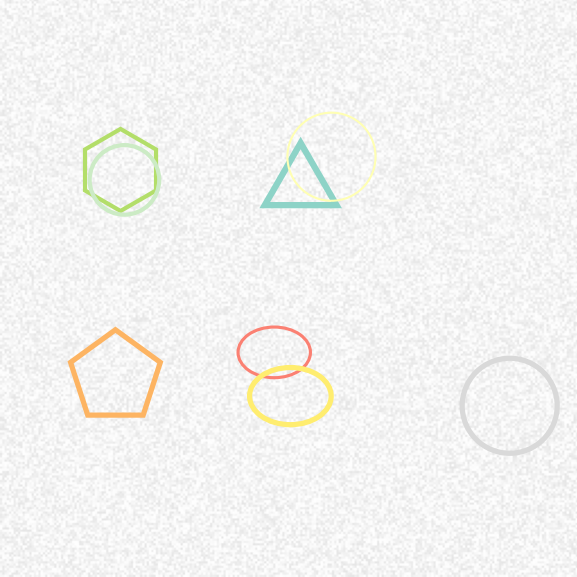[{"shape": "triangle", "thickness": 3, "radius": 0.36, "center": [0.521, 0.68]}, {"shape": "circle", "thickness": 1, "radius": 0.38, "center": [0.574, 0.728]}, {"shape": "oval", "thickness": 1.5, "radius": 0.31, "center": [0.475, 0.389]}, {"shape": "pentagon", "thickness": 2.5, "radius": 0.41, "center": [0.2, 0.346]}, {"shape": "hexagon", "thickness": 2, "radius": 0.36, "center": [0.209, 0.705]}, {"shape": "circle", "thickness": 2.5, "radius": 0.41, "center": [0.883, 0.297]}, {"shape": "circle", "thickness": 2, "radius": 0.3, "center": [0.215, 0.688]}, {"shape": "oval", "thickness": 2.5, "radius": 0.35, "center": [0.503, 0.313]}]